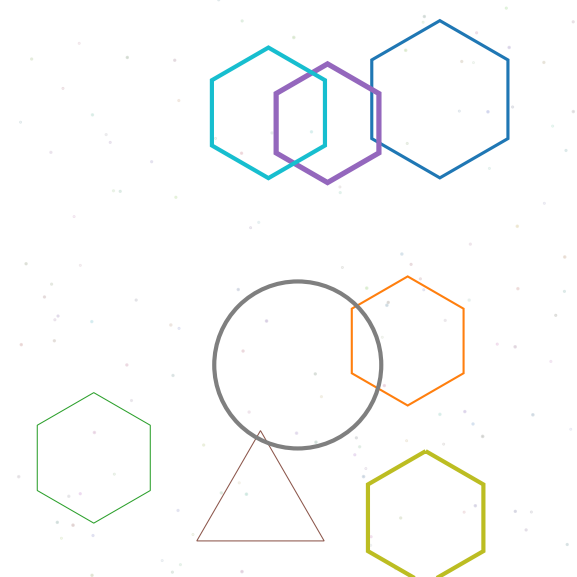[{"shape": "hexagon", "thickness": 1.5, "radius": 0.68, "center": [0.762, 0.827]}, {"shape": "hexagon", "thickness": 1, "radius": 0.56, "center": [0.706, 0.409]}, {"shape": "hexagon", "thickness": 0.5, "radius": 0.56, "center": [0.162, 0.206]}, {"shape": "hexagon", "thickness": 2.5, "radius": 0.51, "center": [0.567, 0.786]}, {"shape": "triangle", "thickness": 0.5, "radius": 0.64, "center": [0.451, 0.126]}, {"shape": "circle", "thickness": 2, "radius": 0.72, "center": [0.516, 0.367]}, {"shape": "hexagon", "thickness": 2, "radius": 0.58, "center": [0.737, 0.103]}, {"shape": "hexagon", "thickness": 2, "radius": 0.57, "center": [0.465, 0.804]}]